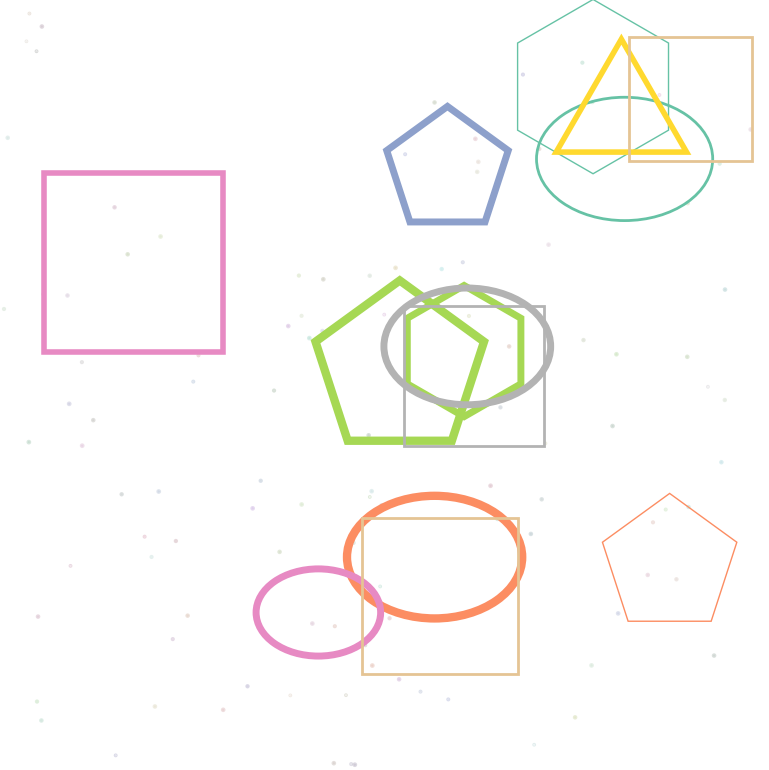[{"shape": "oval", "thickness": 1, "radius": 0.57, "center": [0.811, 0.794]}, {"shape": "hexagon", "thickness": 0.5, "radius": 0.57, "center": [0.77, 0.888]}, {"shape": "oval", "thickness": 3, "radius": 0.57, "center": [0.564, 0.276]}, {"shape": "pentagon", "thickness": 0.5, "radius": 0.46, "center": [0.87, 0.267]}, {"shape": "pentagon", "thickness": 2.5, "radius": 0.41, "center": [0.581, 0.779]}, {"shape": "square", "thickness": 2, "radius": 0.58, "center": [0.173, 0.659]}, {"shape": "oval", "thickness": 2.5, "radius": 0.4, "center": [0.413, 0.205]}, {"shape": "hexagon", "thickness": 2.5, "radius": 0.43, "center": [0.603, 0.544]}, {"shape": "pentagon", "thickness": 3, "radius": 0.58, "center": [0.519, 0.521]}, {"shape": "triangle", "thickness": 2, "radius": 0.49, "center": [0.807, 0.851]}, {"shape": "square", "thickness": 1, "radius": 0.4, "center": [0.897, 0.871]}, {"shape": "square", "thickness": 1, "radius": 0.51, "center": [0.571, 0.226]}, {"shape": "square", "thickness": 1, "radius": 0.45, "center": [0.616, 0.512]}, {"shape": "oval", "thickness": 2.5, "radius": 0.54, "center": [0.607, 0.55]}]